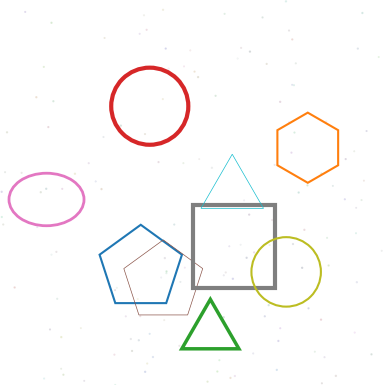[{"shape": "pentagon", "thickness": 1.5, "radius": 0.56, "center": [0.366, 0.304]}, {"shape": "hexagon", "thickness": 1.5, "radius": 0.46, "center": [0.799, 0.616]}, {"shape": "triangle", "thickness": 2.5, "radius": 0.43, "center": [0.546, 0.137]}, {"shape": "circle", "thickness": 3, "radius": 0.5, "center": [0.389, 0.724]}, {"shape": "pentagon", "thickness": 0.5, "radius": 0.54, "center": [0.424, 0.269]}, {"shape": "oval", "thickness": 2, "radius": 0.49, "center": [0.121, 0.482]}, {"shape": "square", "thickness": 3, "radius": 0.53, "center": [0.607, 0.36]}, {"shape": "circle", "thickness": 1.5, "radius": 0.45, "center": [0.743, 0.294]}, {"shape": "triangle", "thickness": 0.5, "radius": 0.47, "center": [0.603, 0.506]}]